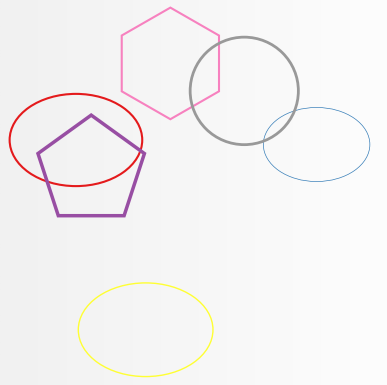[{"shape": "oval", "thickness": 1.5, "radius": 0.86, "center": [0.196, 0.636]}, {"shape": "oval", "thickness": 0.5, "radius": 0.69, "center": [0.817, 0.625]}, {"shape": "pentagon", "thickness": 2.5, "radius": 0.72, "center": [0.235, 0.557]}, {"shape": "oval", "thickness": 1, "radius": 0.87, "center": [0.376, 0.144]}, {"shape": "hexagon", "thickness": 1.5, "radius": 0.72, "center": [0.44, 0.835]}, {"shape": "circle", "thickness": 2, "radius": 0.7, "center": [0.63, 0.764]}]